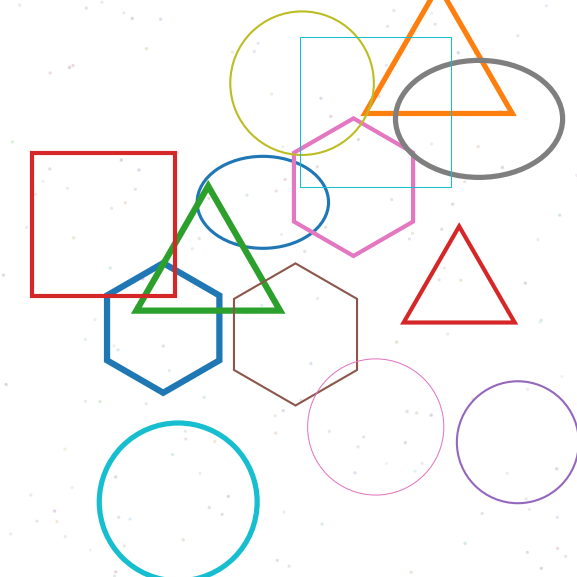[{"shape": "oval", "thickness": 1.5, "radius": 0.57, "center": [0.455, 0.649]}, {"shape": "hexagon", "thickness": 3, "radius": 0.56, "center": [0.283, 0.431]}, {"shape": "triangle", "thickness": 2.5, "radius": 0.74, "center": [0.759, 0.876]}, {"shape": "triangle", "thickness": 3, "radius": 0.72, "center": [0.361, 0.533]}, {"shape": "triangle", "thickness": 2, "radius": 0.56, "center": [0.795, 0.496]}, {"shape": "square", "thickness": 2, "radius": 0.62, "center": [0.18, 0.61]}, {"shape": "circle", "thickness": 1, "radius": 0.53, "center": [0.897, 0.233]}, {"shape": "hexagon", "thickness": 1, "radius": 0.62, "center": [0.512, 0.42]}, {"shape": "hexagon", "thickness": 2, "radius": 0.6, "center": [0.612, 0.675]}, {"shape": "circle", "thickness": 0.5, "radius": 0.59, "center": [0.651, 0.26]}, {"shape": "oval", "thickness": 2.5, "radius": 0.72, "center": [0.83, 0.793]}, {"shape": "circle", "thickness": 1, "radius": 0.62, "center": [0.523, 0.855]}, {"shape": "square", "thickness": 0.5, "radius": 0.65, "center": [0.65, 0.805]}, {"shape": "circle", "thickness": 2.5, "radius": 0.68, "center": [0.309, 0.13]}]